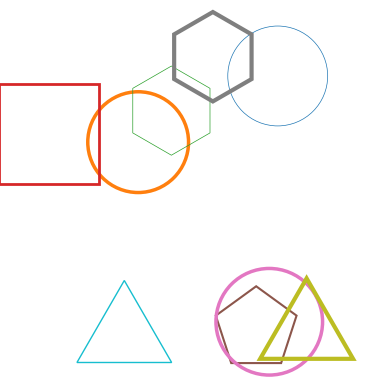[{"shape": "circle", "thickness": 0.5, "radius": 0.65, "center": [0.721, 0.803]}, {"shape": "circle", "thickness": 2.5, "radius": 0.65, "center": [0.359, 0.631]}, {"shape": "hexagon", "thickness": 0.5, "radius": 0.58, "center": [0.445, 0.713]}, {"shape": "square", "thickness": 2, "radius": 0.65, "center": [0.127, 0.652]}, {"shape": "pentagon", "thickness": 1.5, "radius": 0.55, "center": [0.665, 0.146]}, {"shape": "circle", "thickness": 2.5, "radius": 0.69, "center": [0.699, 0.164]}, {"shape": "hexagon", "thickness": 3, "radius": 0.58, "center": [0.553, 0.853]}, {"shape": "triangle", "thickness": 3, "radius": 0.7, "center": [0.796, 0.138]}, {"shape": "triangle", "thickness": 1, "radius": 0.71, "center": [0.323, 0.129]}]